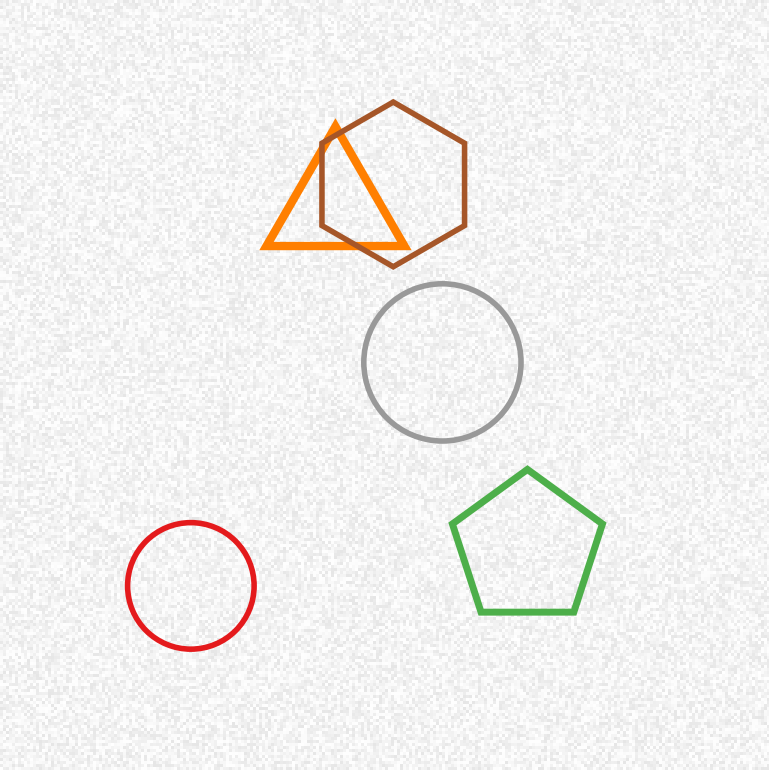[{"shape": "circle", "thickness": 2, "radius": 0.41, "center": [0.248, 0.239]}, {"shape": "pentagon", "thickness": 2.5, "radius": 0.51, "center": [0.685, 0.288]}, {"shape": "triangle", "thickness": 3, "radius": 0.52, "center": [0.436, 0.732]}, {"shape": "hexagon", "thickness": 2, "radius": 0.53, "center": [0.511, 0.761]}, {"shape": "circle", "thickness": 2, "radius": 0.51, "center": [0.575, 0.529]}]